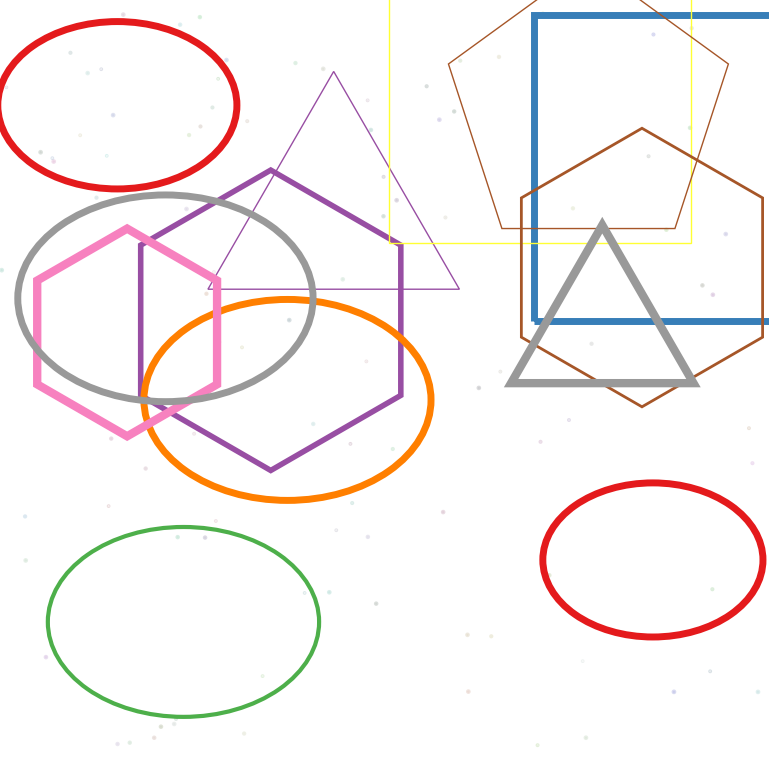[{"shape": "oval", "thickness": 2.5, "radius": 0.78, "center": [0.152, 0.863]}, {"shape": "oval", "thickness": 2.5, "radius": 0.71, "center": [0.848, 0.273]}, {"shape": "square", "thickness": 2.5, "radius": 0.99, "center": [0.892, 0.782]}, {"shape": "oval", "thickness": 1.5, "radius": 0.88, "center": [0.238, 0.192]}, {"shape": "hexagon", "thickness": 2, "radius": 0.98, "center": [0.352, 0.584]}, {"shape": "triangle", "thickness": 0.5, "radius": 0.94, "center": [0.433, 0.719]}, {"shape": "oval", "thickness": 2.5, "radius": 0.93, "center": [0.373, 0.481]}, {"shape": "square", "thickness": 0.5, "radius": 0.98, "center": [0.702, 0.881]}, {"shape": "pentagon", "thickness": 0.5, "radius": 0.96, "center": [0.764, 0.858]}, {"shape": "hexagon", "thickness": 1, "radius": 0.9, "center": [0.834, 0.653]}, {"shape": "hexagon", "thickness": 3, "radius": 0.67, "center": [0.165, 0.568]}, {"shape": "oval", "thickness": 2.5, "radius": 0.96, "center": [0.215, 0.613]}, {"shape": "triangle", "thickness": 3, "radius": 0.68, "center": [0.782, 0.571]}]